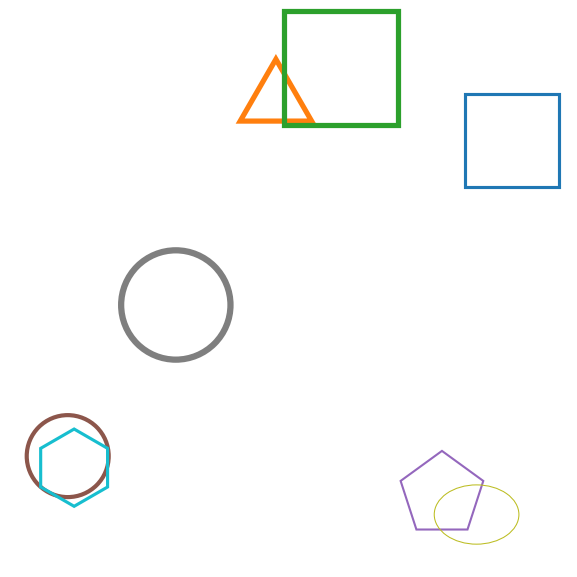[{"shape": "square", "thickness": 1.5, "radius": 0.41, "center": [0.887, 0.756]}, {"shape": "triangle", "thickness": 2.5, "radius": 0.36, "center": [0.478, 0.825]}, {"shape": "square", "thickness": 2.5, "radius": 0.49, "center": [0.591, 0.882]}, {"shape": "pentagon", "thickness": 1, "radius": 0.38, "center": [0.765, 0.143]}, {"shape": "circle", "thickness": 2, "radius": 0.35, "center": [0.117, 0.209]}, {"shape": "circle", "thickness": 3, "radius": 0.47, "center": [0.304, 0.471]}, {"shape": "oval", "thickness": 0.5, "radius": 0.37, "center": [0.825, 0.108]}, {"shape": "hexagon", "thickness": 1.5, "radius": 0.33, "center": [0.128, 0.189]}]